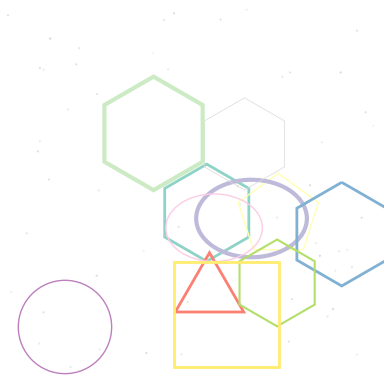[{"shape": "hexagon", "thickness": 2, "radius": 0.63, "center": [0.537, 0.447]}, {"shape": "pentagon", "thickness": 1, "radius": 0.55, "center": [0.723, 0.44]}, {"shape": "oval", "thickness": 3, "radius": 0.72, "center": [0.653, 0.432]}, {"shape": "triangle", "thickness": 2, "radius": 0.51, "center": [0.544, 0.241]}, {"shape": "hexagon", "thickness": 2, "radius": 0.67, "center": [0.888, 0.392]}, {"shape": "hexagon", "thickness": 1.5, "radius": 0.56, "center": [0.72, 0.265]}, {"shape": "oval", "thickness": 1, "radius": 0.63, "center": [0.556, 0.408]}, {"shape": "hexagon", "thickness": 0.5, "radius": 0.6, "center": [0.635, 0.626]}, {"shape": "circle", "thickness": 1, "radius": 0.61, "center": [0.169, 0.151]}, {"shape": "hexagon", "thickness": 3, "radius": 0.74, "center": [0.399, 0.654]}, {"shape": "square", "thickness": 2, "radius": 0.68, "center": [0.588, 0.183]}]